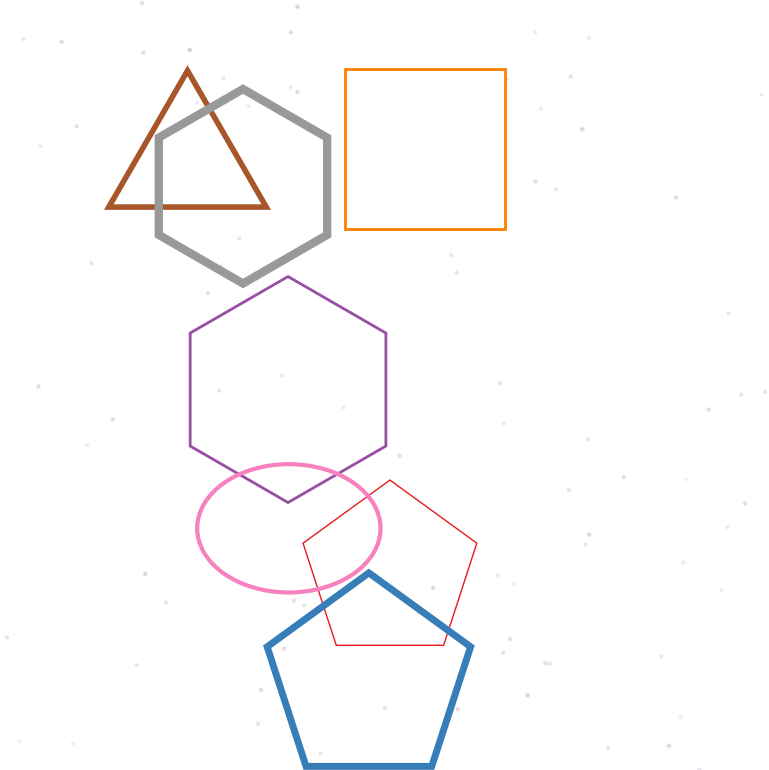[{"shape": "pentagon", "thickness": 0.5, "radius": 0.59, "center": [0.506, 0.258]}, {"shape": "pentagon", "thickness": 2.5, "radius": 0.69, "center": [0.479, 0.117]}, {"shape": "hexagon", "thickness": 1, "radius": 0.73, "center": [0.374, 0.494]}, {"shape": "square", "thickness": 1, "radius": 0.52, "center": [0.552, 0.807]}, {"shape": "triangle", "thickness": 2, "radius": 0.59, "center": [0.244, 0.79]}, {"shape": "oval", "thickness": 1.5, "radius": 0.6, "center": [0.375, 0.314]}, {"shape": "hexagon", "thickness": 3, "radius": 0.63, "center": [0.316, 0.758]}]